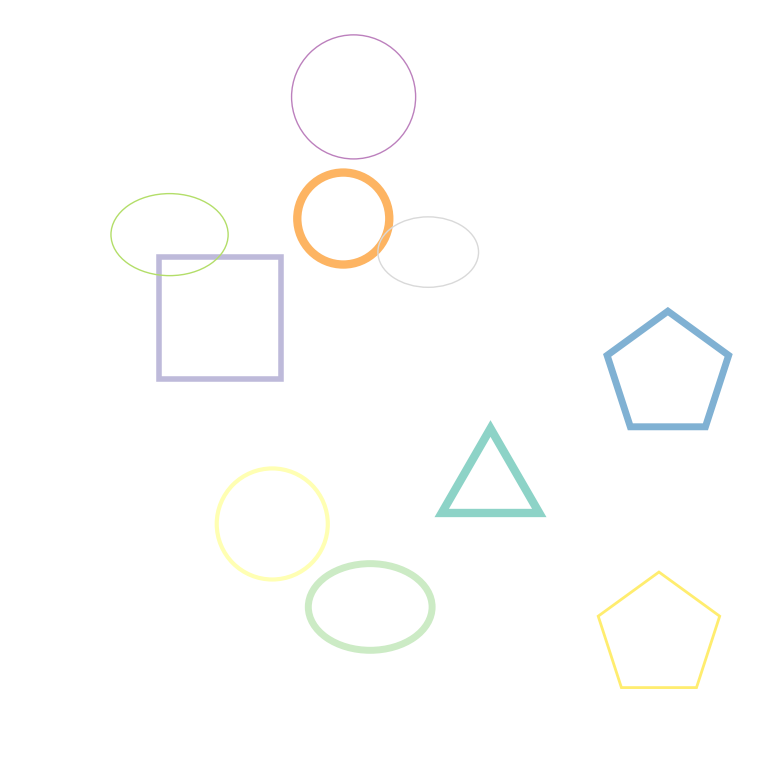[{"shape": "triangle", "thickness": 3, "radius": 0.37, "center": [0.637, 0.37]}, {"shape": "circle", "thickness": 1.5, "radius": 0.36, "center": [0.354, 0.32]}, {"shape": "square", "thickness": 2, "radius": 0.4, "center": [0.286, 0.587]}, {"shape": "pentagon", "thickness": 2.5, "radius": 0.41, "center": [0.867, 0.513]}, {"shape": "circle", "thickness": 3, "radius": 0.3, "center": [0.446, 0.716]}, {"shape": "oval", "thickness": 0.5, "radius": 0.38, "center": [0.22, 0.695]}, {"shape": "oval", "thickness": 0.5, "radius": 0.33, "center": [0.556, 0.673]}, {"shape": "circle", "thickness": 0.5, "radius": 0.4, "center": [0.459, 0.874]}, {"shape": "oval", "thickness": 2.5, "radius": 0.4, "center": [0.481, 0.212]}, {"shape": "pentagon", "thickness": 1, "radius": 0.41, "center": [0.856, 0.174]}]